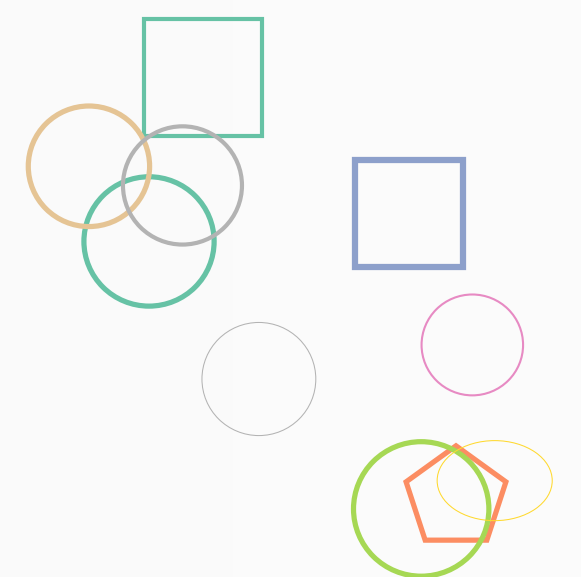[{"shape": "square", "thickness": 2, "radius": 0.51, "center": [0.349, 0.864]}, {"shape": "circle", "thickness": 2.5, "radius": 0.56, "center": [0.256, 0.581]}, {"shape": "pentagon", "thickness": 2.5, "radius": 0.45, "center": [0.785, 0.137]}, {"shape": "square", "thickness": 3, "radius": 0.46, "center": [0.704, 0.63]}, {"shape": "circle", "thickness": 1, "radius": 0.44, "center": [0.813, 0.402]}, {"shape": "circle", "thickness": 2.5, "radius": 0.58, "center": [0.725, 0.118]}, {"shape": "oval", "thickness": 0.5, "radius": 0.49, "center": [0.851, 0.167]}, {"shape": "circle", "thickness": 2.5, "radius": 0.52, "center": [0.153, 0.711]}, {"shape": "circle", "thickness": 2, "radius": 0.51, "center": [0.314, 0.678]}, {"shape": "circle", "thickness": 0.5, "radius": 0.49, "center": [0.445, 0.343]}]